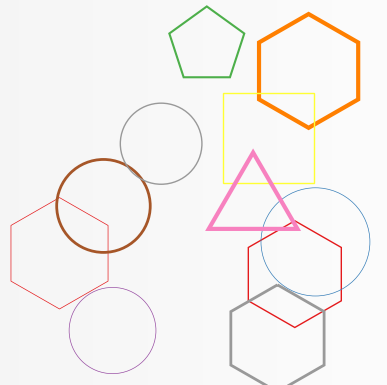[{"shape": "hexagon", "thickness": 0.5, "radius": 0.72, "center": [0.154, 0.342]}, {"shape": "hexagon", "thickness": 1, "radius": 0.69, "center": [0.761, 0.288]}, {"shape": "circle", "thickness": 0.5, "radius": 0.7, "center": [0.814, 0.372]}, {"shape": "pentagon", "thickness": 1.5, "radius": 0.51, "center": [0.534, 0.882]}, {"shape": "circle", "thickness": 0.5, "radius": 0.56, "center": [0.29, 0.141]}, {"shape": "hexagon", "thickness": 3, "radius": 0.74, "center": [0.796, 0.816]}, {"shape": "square", "thickness": 1, "radius": 0.59, "center": [0.694, 0.641]}, {"shape": "circle", "thickness": 2, "radius": 0.6, "center": [0.267, 0.465]}, {"shape": "triangle", "thickness": 3, "radius": 0.66, "center": [0.653, 0.472]}, {"shape": "circle", "thickness": 1, "radius": 0.53, "center": [0.416, 0.627]}, {"shape": "hexagon", "thickness": 2, "radius": 0.69, "center": [0.716, 0.121]}]